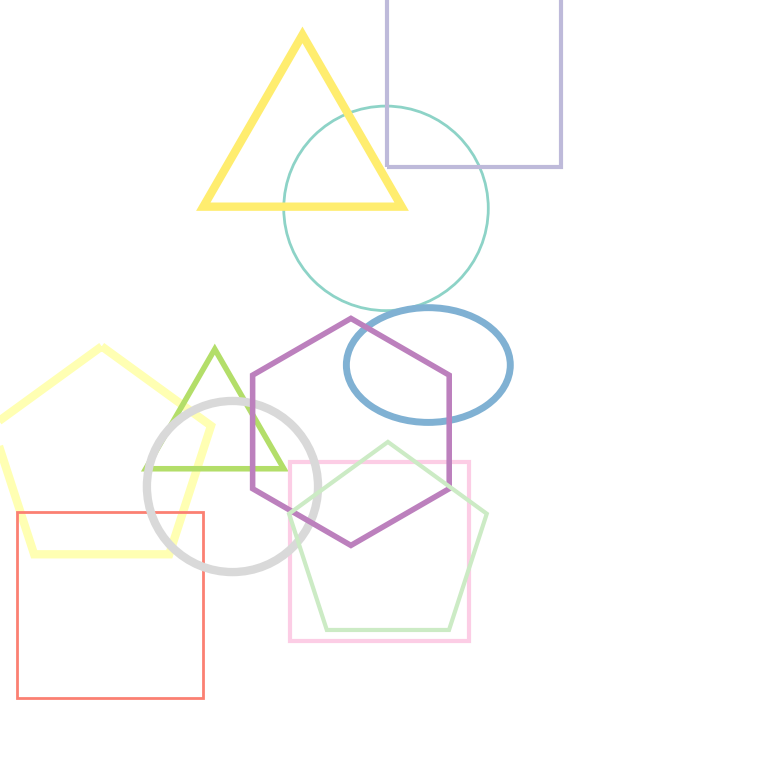[{"shape": "circle", "thickness": 1, "radius": 0.66, "center": [0.501, 0.729]}, {"shape": "pentagon", "thickness": 3, "radius": 0.75, "center": [0.132, 0.401]}, {"shape": "square", "thickness": 1.5, "radius": 0.56, "center": [0.616, 0.896]}, {"shape": "square", "thickness": 1, "radius": 0.6, "center": [0.143, 0.214]}, {"shape": "oval", "thickness": 2.5, "radius": 0.53, "center": [0.556, 0.526]}, {"shape": "triangle", "thickness": 2, "radius": 0.52, "center": [0.279, 0.443]}, {"shape": "square", "thickness": 1.5, "radius": 0.58, "center": [0.493, 0.283]}, {"shape": "circle", "thickness": 3, "radius": 0.56, "center": [0.302, 0.368]}, {"shape": "hexagon", "thickness": 2, "radius": 0.74, "center": [0.456, 0.439]}, {"shape": "pentagon", "thickness": 1.5, "radius": 0.68, "center": [0.504, 0.291]}, {"shape": "triangle", "thickness": 3, "radius": 0.74, "center": [0.393, 0.806]}]